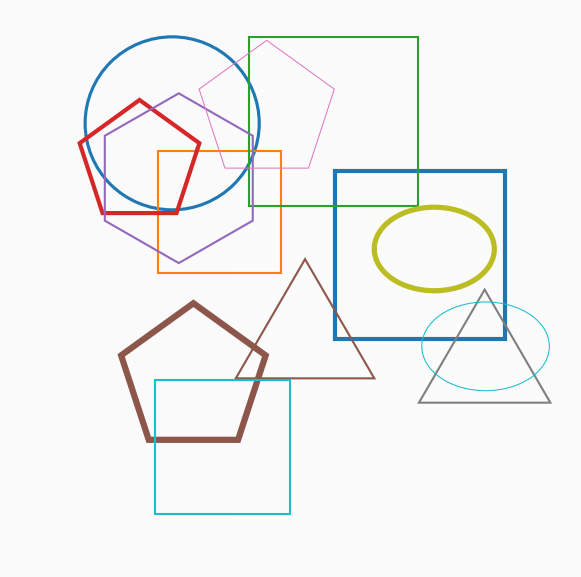[{"shape": "square", "thickness": 2, "radius": 0.73, "center": [0.723, 0.557]}, {"shape": "circle", "thickness": 1.5, "radius": 0.75, "center": [0.296, 0.786]}, {"shape": "square", "thickness": 1, "radius": 0.53, "center": [0.377, 0.632]}, {"shape": "square", "thickness": 1, "radius": 0.73, "center": [0.574, 0.788]}, {"shape": "pentagon", "thickness": 2, "radius": 0.54, "center": [0.24, 0.718]}, {"shape": "hexagon", "thickness": 1, "radius": 0.73, "center": [0.308, 0.691]}, {"shape": "triangle", "thickness": 1, "radius": 0.69, "center": [0.525, 0.413]}, {"shape": "pentagon", "thickness": 3, "radius": 0.65, "center": [0.333, 0.343]}, {"shape": "pentagon", "thickness": 0.5, "radius": 0.61, "center": [0.459, 0.807]}, {"shape": "triangle", "thickness": 1, "radius": 0.65, "center": [0.834, 0.367]}, {"shape": "oval", "thickness": 2.5, "radius": 0.52, "center": [0.747, 0.568]}, {"shape": "oval", "thickness": 0.5, "radius": 0.55, "center": [0.835, 0.399]}, {"shape": "square", "thickness": 1, "radius": 0.58, "center": [0.383, 0.226]}]